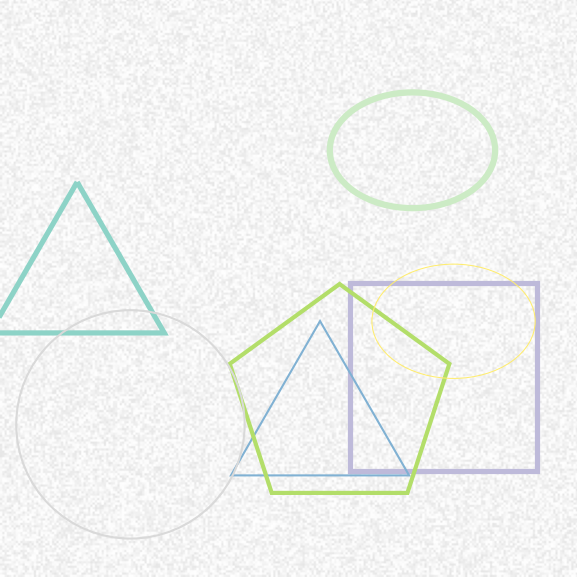[{"shape": "triangle", "thickness": 2.5, "radius": 0.87, "center": [0.134, 0.51]}, {"shape": "square", "thickness": 2.5, "radius": 0.81, "center": [0.768, 0.346]}, {"shape": "triangle", "thickness": 1, "radius": 0.89, "center": [0.554, 0.265]}, {"shape": "pentagon", "thickness": 2, "radius": 1.0, "center": [0.588, 0.307]}, {"shape": "circle", "thickness": 1, "radius": 0.99, "center": [0.226, 0.264]}, {"shape": "oval", "thickness": 3, "radius": 0.72, "center": [0.714, 0.739]}, {"shape": "oval", "thickness": 0.5, "radius": 0.71, "center": [0.785, 0.443]}]